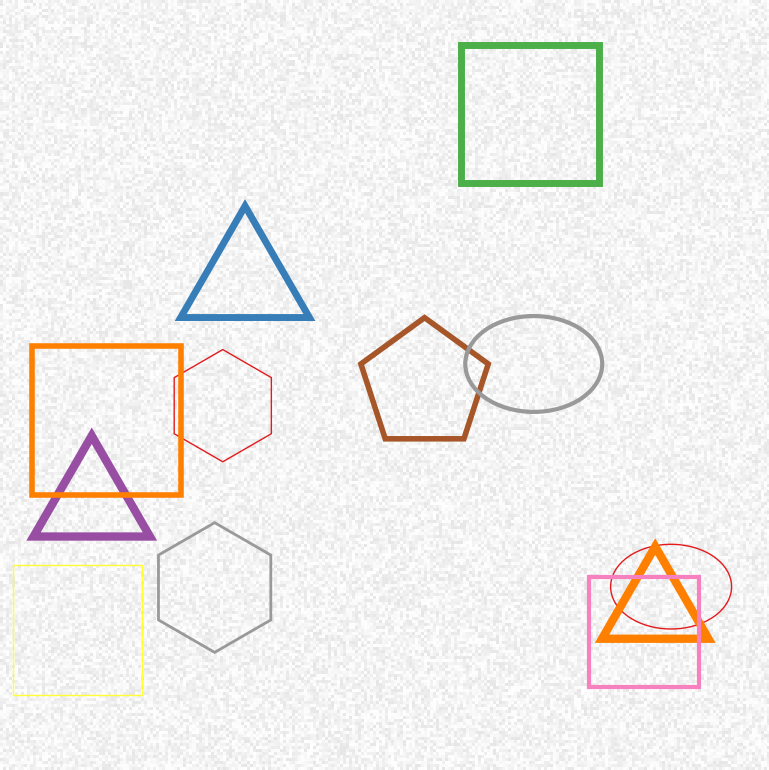[{"shape": "oval", "thickness": 0.5, "radius": 0.39, "center": [0.872, 0.238]}, {"shape": "hexagon", "thickness": 0.5, "radius": 0.36, "center": [0.289, 0.473]}, {"shape": "triangle", "thickness": 2.5, "radius": 0.48, "center": [0.318, 0.636]}, {"shape": "square", "thickness": 2.5, "radius": 0.45, "center": [0.688, 0.851]}, {"shape": "triangle", "thickness": 3, "radius": 0.44, "center": [0.119, 0.347]}, {"shape": "square", "thickness": 2, "radius": 0.49, "center": [0.138, 0.454]}, {"shape": "triangle", "thickness": 3, "radius": 0.4, "center": [0.851, 0.21]}, {"shape": "square", "thickness": 0.5, "radius": 0.42, "center": [0.1, 0.182]}, {"shape": "pentagon", "thickness": 2, "radius": 0.43, "center": [0.551, 0.5]}, {"shape": "square", "thickness": 1.5, "radius": 0.36, "center": [0.837, 0.179]}, {"shape": "oval", "thickness": 1.5, "radius": 0.44, "center": [0.693, 0.527]}, {"shape": "hexagon", "thickness": 1, "radius": 0.42, "center": [0.279, 0.237]}]